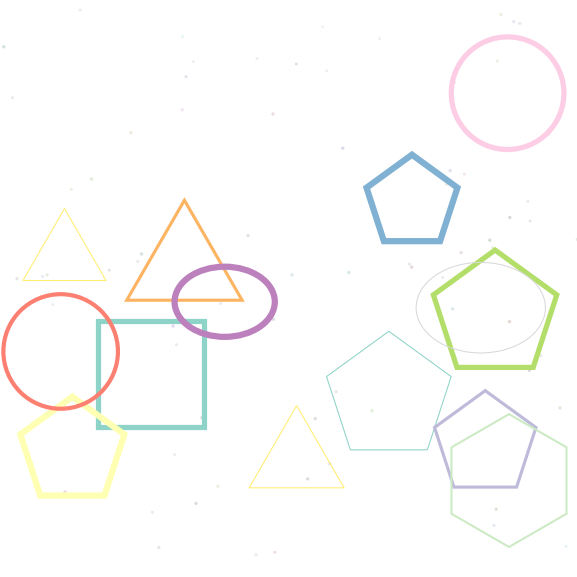[{"shape": "square", "thickness": 2.5, "radius": 0.46, "center": [0.262, 0.351]}, {"shape": "pentagon", "thickness": 0.5, "radius": 0.57, "center": [0.673, 0.312]}, {"shape": "pentagon", "thickness": 3, "radius": 0.47, "center": [0.125, 0.218]}, {"shape": "pentagon", "thickness": 1.5, "radius": 0.46, "center": [0.84, 0.23]}, {"shape": "circle", "thickness": 2, "radius": 0.5, "center": [0.105, 0.391]}, {"shape": "pentagon", "thickness": 3, "radius": 0.41, "center": [0.713, 0.648]}, {"shape": "triangle", "thickness": 1.5, "radius": 0.58, "center": [0.319, 0.537]}, {"shape": "pentagon", "thickness": 2.5, "radius": 0.56, "center": [0.857, 0.454]}, {"shape": "circle", "thickness": 2.5, "radius": 0.49, "center": [0.879, 0.838]}, {"shape": "oval", "thickness": 0.5, "radius": 0.56, "center": [0.833, 0.466]}, {"shape": "oval", "thickness": 3, "radius": 0.43, "center": [0.389, 0.477]}, {"shape": "hexagon", "thickness": 1, "radius": 0.58, "center": [0.881, 0.167]}, {"shape": "triangle", "thickness": 0.5, "radius": 0.42, "center": [0.112, 0.555]}, {"shape": "triangle", "thickness": 0.5, "radius": 0.47, "center": [0.514, 0.202]}]